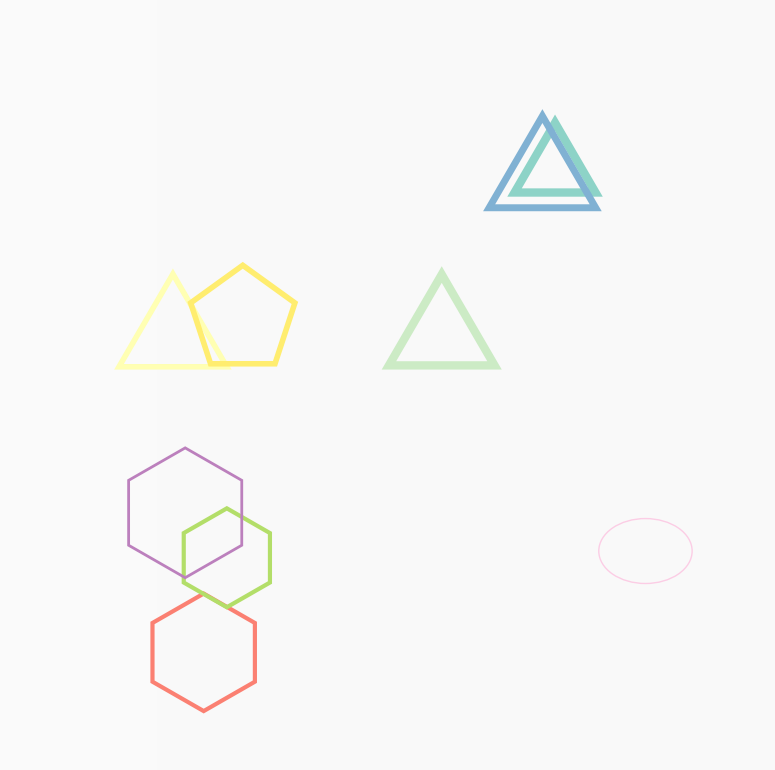[{"shape": "triangle", "thickness": 3, "radius": 0.3, "center": [0.716, 0.78]}, {"shape": "triangle", "thickness": 2, "radius": 0.4, "center": [0.223, 0.564]}, {"shape": "hexagon", "thickness": 1.5, "radius": 0.38, "center": [0.263, 0.153]}, {"shape": "triangle", "thickness": 2.5, "radius": 0.4, "center": [0.7, 0.77]}, {"shape": "hexagon", "thickness": 1.5, "radius": 0.32, "center": [0.293, 0.276]}, {"shape": "oval", "thickness": 0.5, "radius": 0.3, "center": [0.833, 0.284]}, {"shape": "hexagon", "thickness": 1, "radius": 0.42, "center": [0.239, 0.334]}, {"shape": "triangle", "thickness": 3, "radius": 0.39, "center": [0.57, 0.565]}, {"shape": "pentagon", "thickness": 2, "radius": 0.35, "center": [0.313, 0.585]}]